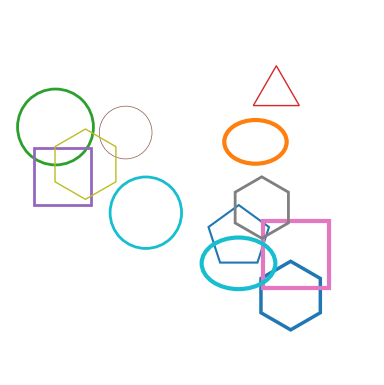[{"shape": "hexagon", "thickness": 2.5, "radius": 0.45, "center": [0.755, 0.232]}, {"shape": "pentagon", "thickness": 1.5, "radius": 0.41, "center": [0.62, 0.385]}, {"shape": "oval", "thickness": 3, "radius": 0.41, "center": [0.664, 0.632]}, {"shape": "circle", "thickness": 2, "radius": 0.49, "center": [0.144, 0.67]}, {"shape": "triangle", "thickness": 1, "radius": 0.34, "center": [0.718, 0.76]}, {"shape": "square", "thickness": 2, "radius": 0.37, "center": [0.163, 0.543]}, {"shape": "circle", "thickness": 0.5, "radius": 0.34, "center": [0.326, 0.656]}, {"shape": "square", "thickness": 3, "radius": 0.43, "center": [0.769, 0.339]}, {"shape": "hexagon", "thickness": 2, "radius": 0.4, "center": [0.68, 0.461]}, {"shape": "hexagon", "thickness": 1, "radius": 0.46, "center": [0.222, 0.573]}, {"shape": "circle", "thickness": 2, "radius": 0.46, "center": [0.379, 0.448]}, {"shape": "oval", "thickness": 3, "radius": 0.48, "center": [0.619, 0.316]}]